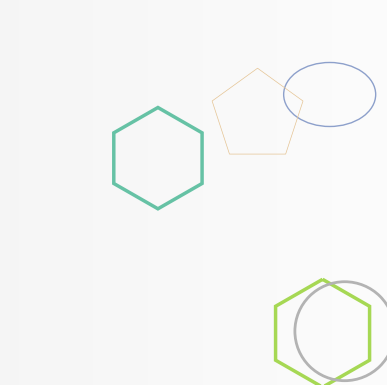[{"shape": "hexagon", "thickness": 2.5, "radius": 0.66, "center": [0.408, 0.589]}, {"shape": "oval", "thickness": 1, "radius": 0.59, "center": [0.851, 0.755]}, {"shape": "hexagon", "thickness": 2.5, "radius": 0.7, "center": [0.832, 0.134]}, {"shape": "pentagon", "thickness": 0.5, "radius": 0.62, "center": [0.665, 0.7]}, {"shape": "circle", "thickness": 2, "radius": 0.64, "center": [0.89, 0.14]}]